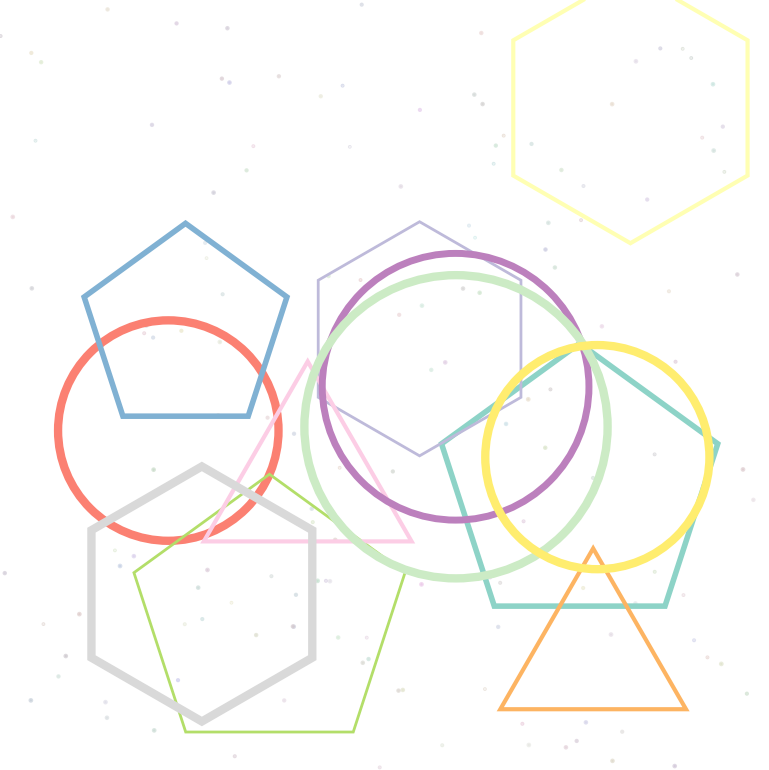[{"shape": "pentagon", "thickness": 2, "radius": 0.94, "center": [0.753, 0.365]}, {"shape": "hexagon", "thickness": 1.5, "radius": 0.88, "center": [0.819, 0.86]}, {"shape": "hexagon", "thickness": 1, "radius": 0.76, "center": [0.545, 0.56]}, {"shape": "circle", "thickness": 3, "radius": 0.72, "center": [0.219, 0.441]}, {"shape": "pentagon", "thickness": 2, "radius": 0.69, "center": [0.241, 0.572]}, {"shape": "triangle", "thickness": 1.5, "radius": 0.7, "center": [0.77, 0.149]}, {"shape": "pentagon", "thickness": 1, "radius": 0.93, "center": [0.35, 0.199]}, {"shape": "triangle", "thickness": 1.5, "radius": 0.78, "center": [0.4, 0.375]}, {"shape": "hexagon", "thickness": 3, "radius": 0.83, "center": [0.262, 0.229]}, {"shape": "circle", "thickness": 2.5, "radius": 0.87, "center": [0.592, 0.498]}, {"shape": "circle", "thickness": 3, "radius": 0.98, "center": [0.592, 0.446]}, {"shape": "circle", "thickness": 3, "radius": 0.73, "center": [0.776, 0.406]}]